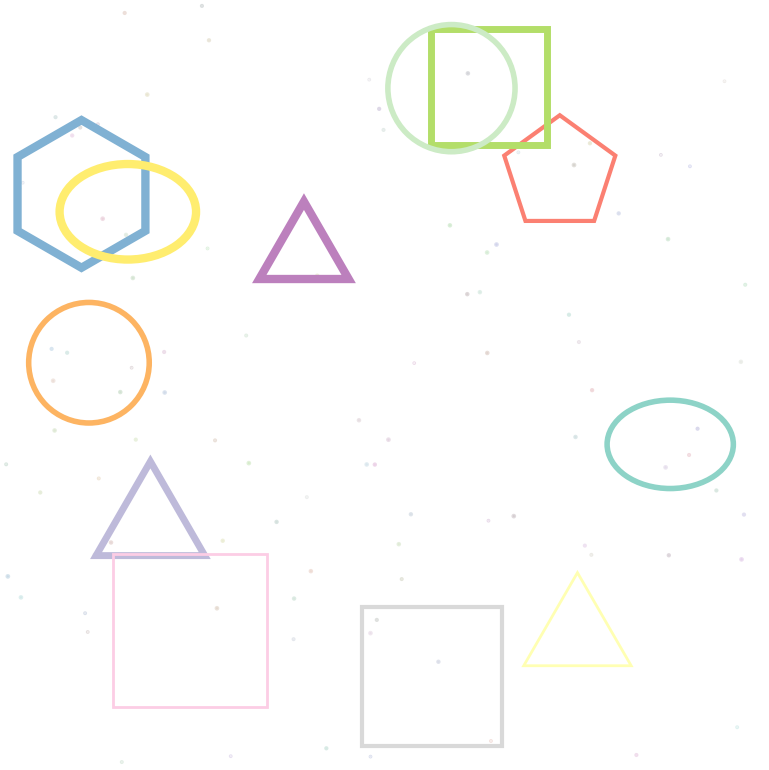[{"shape": "oval", "thickness": 2, "radius": 0.41, "center": [0.87, 0.423]}, {"shape": "triangle", "thickness": 1, "radius": 0.4, "center": [0.75, 0.176]}, {"shape": "triangle", "thickness": 2.5, "radius": 0.41, "center": [0.195, 0.319]}, {"shape": "pentagon", "thickness": 1.5, "radius": 0.38, "center": [0.727, 0.774]}, {"shape": "hexagon", "thickness": 3, "radius": 0.48, "center": [0.106, 0.748]}, {"shape": "circle", "thickness": 2, "radius": 0.39, "center": [0.116, 0.529]}, {"shape": "square", "thickness": 2.5, "radius": 0.38, "center": [0.635, 0.887]}, {"shape": "square", "thickness": 1, "radius": 0.5, "center": [0.247, 0.181]}, {"shape": "square", "thickness": 1.5, "radius": 0.45, "center": [0.561, 0.121]}, {"shape": "triangle", "thickness": 3, "radius": 0.34, "center": [0.395, 0.671]}, {"shape": "circle", "thickness": 2, "radius": 0.41, "center": [0.586, 0.886]}, {"shape": "oval", "thickness": 3, "radius": 0.44, "center": [0.166, 0.725]}]